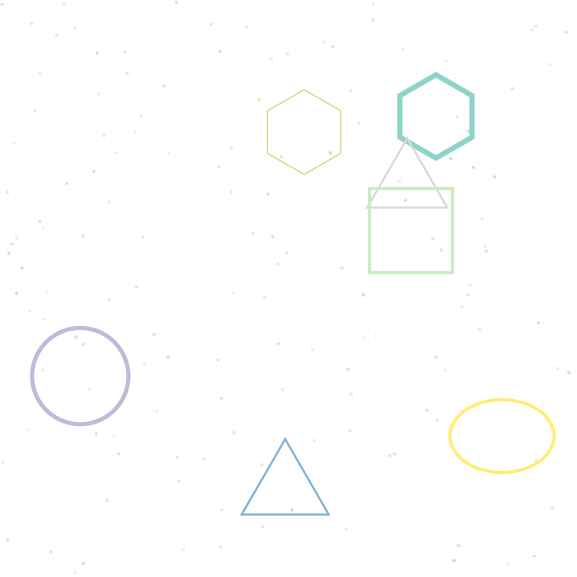[{"shape": "hexagon", "thickness": 2.5, "radius": 0.36, "center": [0.755, 0.798]}, {"shape": "circle", "thickness": 2, "radius": 0.42, "center": [0.139, 0.348]}, {"shape": "triangle", "thickness": 1, "radius": 0.44, "center": [0.494, 0.152]}, {"shape": "hexagon", "thickness": 0.5, "radius": 0.37, "center": [0.527, 0.77]}, {"shape": "triangle", "thickness": 1, "radius": 0.4, "center": [0.705, 0.68]}, {"shape": "square", "thickness": 1.5, "radius": 0.36, "center": [0.711, 0.601]}, {"shape": "oval", "thickness": 1.5, "radius": 0.45, "center": [0.869, 0.244]}]